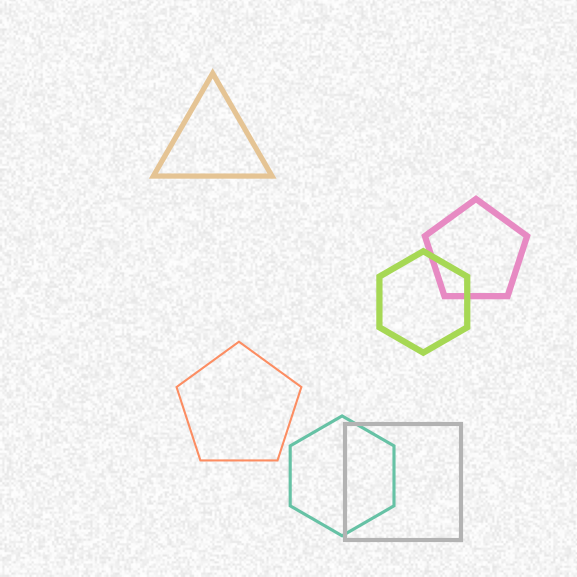[{"shape": "hexagon", "thickness": 1.5, "radius": 0.52, "center": [0.592, 0.175]}, {"shape": "pentagon", "thickness": 1, "radius": 0.57, "center": [0.414, 0.294]}, {"shape": "pentagon", "thickness": 3, "radius": 0.47, "center": [0.824, 0.562]}, {"shape": "hexagon", "thickness": 3, "radius": 0.44, "center": [0.733, 0.476]}, {"shape": "triangle", "thickness": 2.5, "radius": 0.59, "center": [0.368, 0.754]}, {"shape": "square", "thickness": 2, "radius": 0.5, "center": [0.697, 0.165]}]